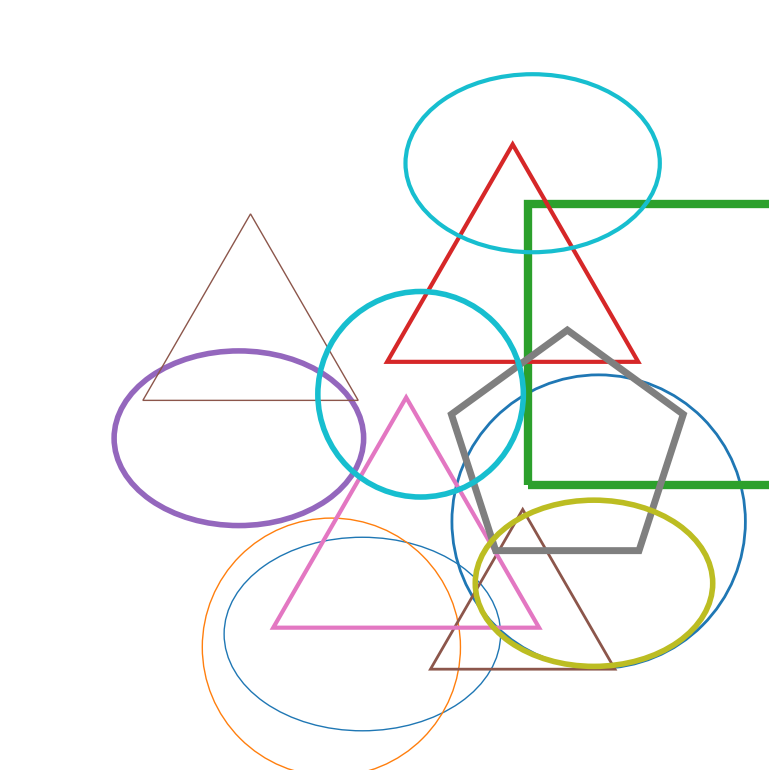[{"shape": "oval", "thickness": 0.5, "radius": 0.9, "center": [0.471, 0.177]}, {"shape": "circle", "thickness": 1, "radius": 0.95, "center": [0.777, 0.323]}, {"shape": "circle", "thickness": 0.5, "radius": 0.84, "center": [0.43, 0.16]}, {"shape": "square", "thickness": 3, "radius": 0.91, "center": [0.869, 0.553]}, {"shape": "triangle", "thickness": 1.5, "radius": 0.94, "center": [0.666, 0.624]}, {"shape": "oval", "thickness": 2, "radius": 0.81, "center": [0.31, 0.431]}, {"shape": "triangle", "thickness": 0.5, "radius": 0.81, "center": [0.325, 0.561]}, {"shape": "triangle", "thickness": 1, "radius": 0.69, "center": [0.679, 0.2]}, {"shape": "triangle", "thickness": 1.5, "radius": 1.0, "center": [0.527, 0.284]}, {"shape": "pentagon", "thickness": 2.5, "radius": 0.79, "center": [0.737, 0.413]}, {"shape": "oval", "thickness": 2, "radius": 0.77, "center": [0.771, 0.243]}, {"shape": "oval", "thickness": 1.5, "radius": 0.83, "center": [0.692, 0.788]}, {"shape": "circle", "thickness": 2, "radius": 0.67, "center": [0.546, 0.488]}]